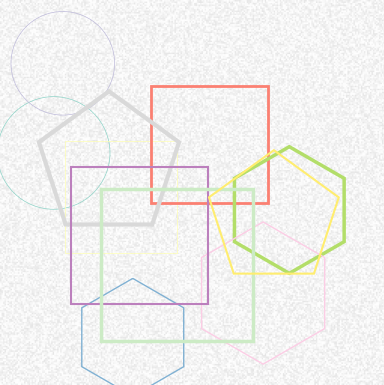[{"shape": "circle", "thickness": 0.5, "radius": 0.73, "center": [0.139, 0.603]}, {"shape": "square", "thickness": 0.5, "radius": 0.73, "center": [0.314, 0.488]}, {"shape": "circle", "thickness": 0.5, "radius": 0.67, "center": [0.163, 0.836]}, {"shape": "square", "thickness": 2, "radius": 0.76, "center": [0.544, 0.624]}, {"shape": "hexagon", "thickness": 1, "radius": 0.76, "center": [0.345, 0.124]}, {"shape": "hexagon", "thickness": 2.5, "radius": 0.82, "center": [0.751, 0.454]}, {"shape": "hexagon", "thickness": 1, "radius": 0.92, "center": [0.683, 0.239]}, {"shape": "pentagon", "thickness": 3, "radius": 0.96, "center": [0.283, 0.572]}, {"shape": "square", "thickness": 1.5, "radius": 0.89, "center": [0.363, 0.388]}, {"shape": "square", "thickness": 2.5, "radius": 0.98, "center": [0.46, 0.312]}, {"shape": "pentagon", "thickness": 1.5, "radius": 0.89, "center": [0.711, 0.433]}]